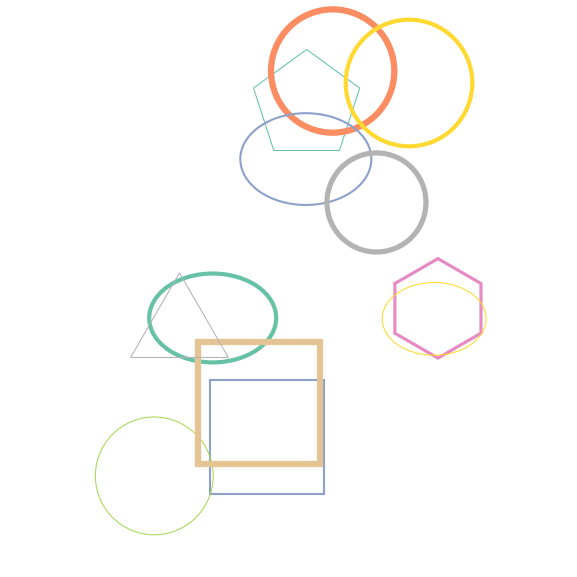[{"shape": "pentagon", "thickness": 0.5, "radius": 0.48, "center": [0.531, 0.817]}, {"shape": "oval", "thickness": 2, "radius": 0.55, "center": [0.368, 0.449]}, {"shape": "circle", "thickness": 3, "radius": 0.53, "center": [0.576, 0.876]}, {"shape": "oval", "thickness": 1, "radius": 0.57, "center": [0.53, 0.724]}, {"shape": "square", "thickness": 1, "radius": 0.49, "center": [0.462, 0.242]}, {"shape": "hexagon", "thickness": 1.5, "radius": 0.43, "center": [0.758, 0.465]}, {"shape": "circle", "thickness": 0.5, "radius": 0.51, "center": [0.267, 0.175]}, {"shape": "oval", "thickness": 0.5, "radius": 0.45, "center": [0.752, 0.447]}, {"shape": "circle", "thickness": 2, "radius": 0.55, "center": [0.708, 0.855]}, {"shape": "square", "thickness": 3, "radius": 0.53, "center": [0.448, 0.301]}, {"shape": "triangle", "thickness": 0.5, "radius": 0.49, "center": [0.311, 0.429]}, {"shape": "circle", "thickness": 2.5, "radius": 0.43, "center": [0.652, 0.649]}]